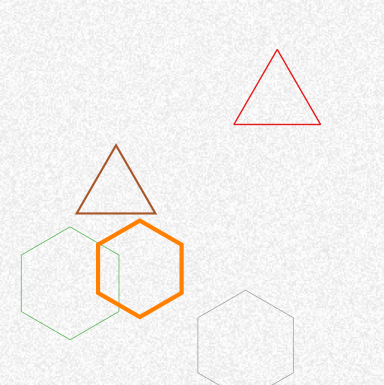[{"shape": "triangle", "thickness": 1, "radius": 0.65, "center": [0.72, 0.742]}, {"shape": "hexagon", "thickness": 0.5, "radius": 0.73, "center": [0.182, 0.264]}, {"shape": "hexagon", "thickness": 3, "radius": 0.63, "center": [0.363, 0.302]}, {"shape": "triangle", "thickness": 1.5, "radius": 0.59, "center": [0.301, 0.505]}, {"shape": "hexagon", "thickness": 0.5, "radius": 0.72, "center": [0.638, 0.103]}]